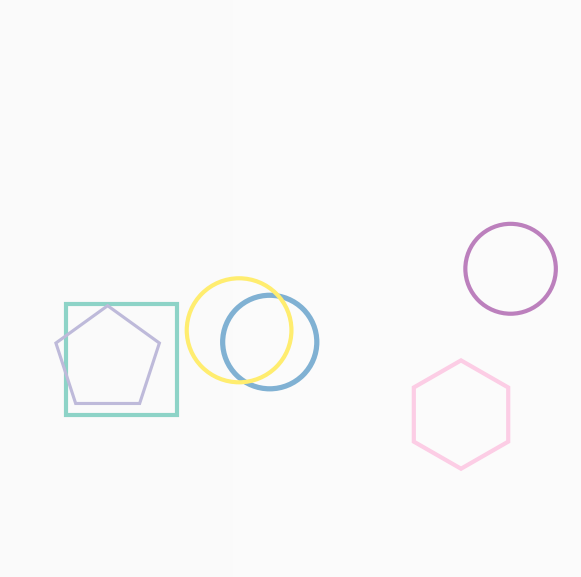[{"shape": "square", "thickness": 2, "radius": 0.48, "center": [0.209, 0.376]}, {"shape": "pentagon", "thickness": 1.5, "radius": 0.47, "center": [0.185, 0.376]}, {"shape": "circle", "thickness": 2.5, "radius": 0.4, "center": [0.464, 0.407]}, {"shape": "hexagon", "thickness": 2, "radius": 0.47, "center": [0.793, 0.281]}, {"shape": "circle", "thickness": 2, "radius": 0.39, "center": [0.878, 0.534]}, {"shape": "circle", "thickness": 2, "radius": 0.45, "center": [0.411, 0.427]}]